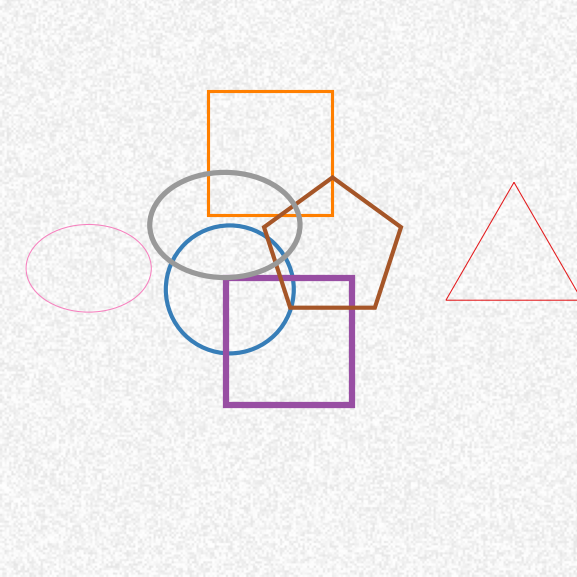[{"shape": "triangle", "thickness": 0.5, "radius": 0.68, "center": [0.89, 0.547]}, {"shape": "circle", "thickness": 2, "radius": 0.55, "center": [0.398, 0.498]}, {"shape": "square", "thickness": 3, "radius": 0.55, "center": [0.5, 0.408]}, {"shape": "square", "thickness": 1.5, "radius": 0.54, "center": [0.468, 0.734]}, {"shape": "pentagon", "thickness": 2, "radius": 0.62, "center": [0.576, 0.567]}, {"shape": "oval", "thickness": 0.5, "radius": 0.54, "center": [0.154, 0.535]}, {"shape": "oval", "thickness": 2.5, "radius": 0.65, "center": [0.389, 0.61]}]